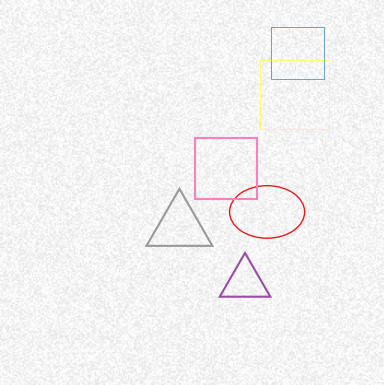[{"shape": "oval", "thickness": 1, "radius": 0.49, "center": [0.694, 0.45]}, {"shape": "square", "thickness": 0.5, "radius": 0.34, "center": [0.773, 0.863]}, {"shape": "triangle", "thickness": 1.5, "radius": 0.38, "center": [0.636, 0.267]}, {"shape": "square", "thickness": 0.5, "radius": 0.45, "center": [0.765, 0.754]}, {"shape": "square", "thickness": 1.5, "radius": 0.4, "center": [0.587, 0.563]}, {"shape": "triangle", "thickness": 1.5, "radius": 0.49, "center": [0.466, 0.411]}]